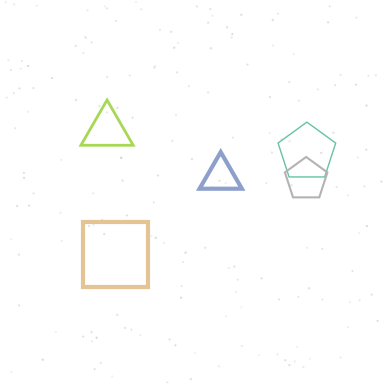[{"shape": "pentagon", "thickness": 1, "radius": 0.39, "center": [0.797, 0.604]}, {"shape": "triangle", "thickness": 3, "radius": 0.32, "center": [0.573, 0.542]}, {"shape": "triangle", "thickness": 2, "radius": 0.39, "center": [0.278, 0.662]}, {"shape": "square", "thickness": 3, "radius": 0.42, "center": [0.3, 0.339]}, {"shape": "pentagon", "thickness": 1.5, "radius": 0.29, "center": [0.795, 0.534]}]